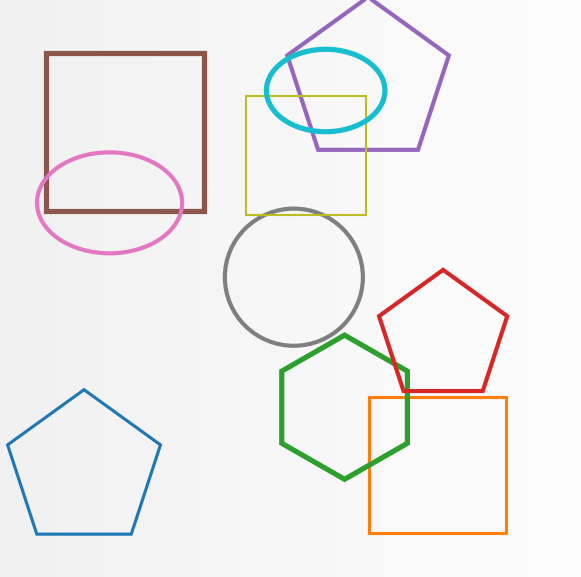[{"shape": "pentagon", "thickness": 1.5, "radius": 0.69, "center": [0.145, 0.186]}, {"shape": "square", "thickness": 1.5, "radius": 0.59, "center": [0.753, 0.193]}, {"shape": "hexagon", "thickness": 2.5, "radius": 0.62, "center": [0.593, 0.294]}, {"shape": "pentagon", "thickness": 2, "radius": 0.58, "center": [0.762, 0.416]}, {"shape": "pentagon", "thickness": 2, "radius": 0.73, "center": [0.633, 0.858]}, {"shape": "square", "thickness": 2.5, "radius": 0.68, "center": [0.215, 0.771]}, {"shape": "oval", "thickness": 2, "radius": 0.62, "center": [0.188, 0.648]}, {"shape": "circle", "thickness": 2, "radius": 0.59, "center": [0.506, 0.519]}, {"shape": "square", "thickness": 1, "radius": 0.52, "center": [0.526, 0.73]}, {"shape": "oval", "thickness": 2.5, "radius": 0.51, "center": [0.56, 0.842]}]